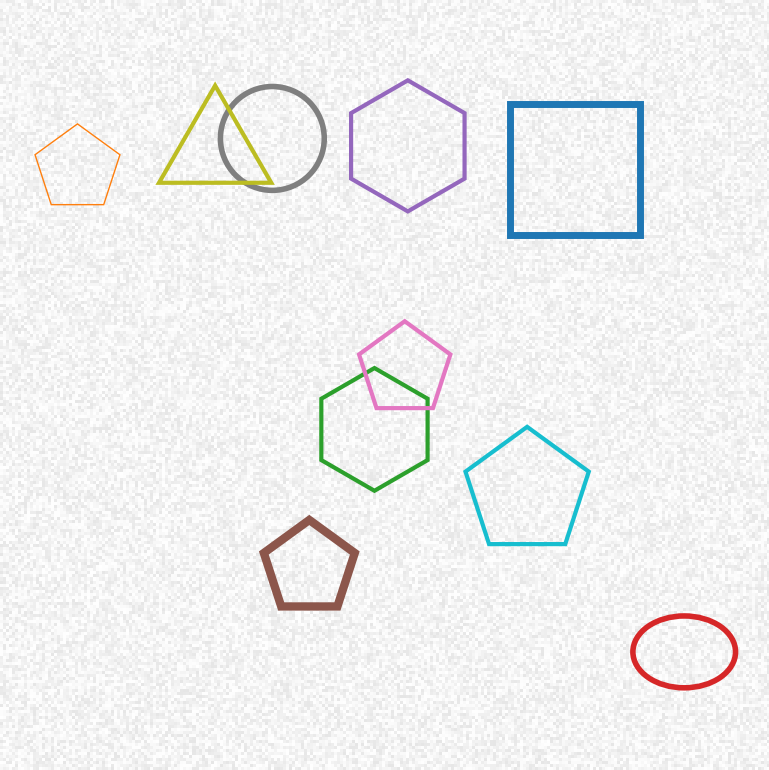[{"shape": "square", "thickness": 2.5, "radius": 0.42, "center": [0.747, 0.78]}, {"shape": "pentagon", "thickness": 0.5, "radius": 0.29, "center": [0.101, 0.781]}, {"shape": "hexagon", "thickness": 1.5, "radius": 0.4, "center": [0.486, 0.442]}, {"shape": "oval", "thickness": 2, "radius": 0.33, "center": [0.889, 0.153]}, {"shape": "hexagon", "thickness": 1.5, "radius": 0.43, "center": [0.53, 0.811]}, {"shape": "pentagon", "thickness": 3, "radius": 0.31, "center": [0.402, 0.263]}, {"shape": "pentagon", "thickness": 1.5, "radius": 0.31, "center": [0.526, 0.52]}, {"shape": "circle", "thickness": 2, "radius": 0.34, "center": [0.354, 0.82]}, {"shape": "triangle", "thickness": 1.5, "radius": 0.42, "center": [0.279, 0.805]}, {"shape": "pentagon", "thickness": 1.5, "radius": 0.42, "center": [0.685, 0.361]}]